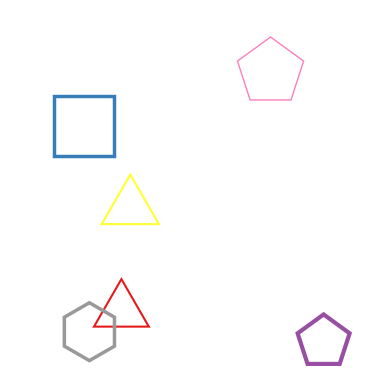[{"shape": "triangle", "thickness": 1.5, "radius": 0.41, "center": [0.315, 0.193]}, {"shape": "square", "thickness": 2.5, "radius": 0.39, "center": [0.218, 0.672]}, {"shape": "pentagon", "thickness": 3, "radius": 0.36, "center": [0.841, 0.112]}, {"shape": "triangle", "thickness": 1.5, "radius": 0.43, "center": [0.338, 0.461]}, {"shape": "pentagon", "thickness": 1, "radius": 0.45, "center": [0.703, 0.813]}, {"shape": "hexagon", "thickness": 2.5, "radius": 0.38, "center": [0.232, 0.138]}]